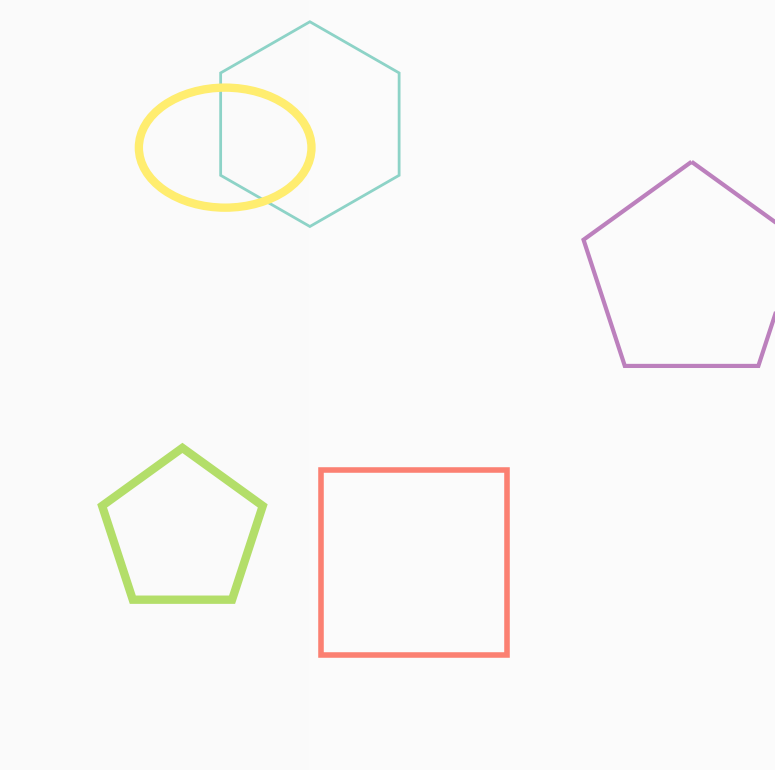[{"shape": "hexagon", "thickness": 1, "radius": 0.66, "center": [0.4, 0.839]}, {"shape": "square", "thickness": 2, "radius": 0.6, "center": [0.534, 0.269]}, {"shape": "pentagon", "thickness": 3, "radius": 0.54, "center": [0.235, 0.309]}, {"shape": "pentagon", "thickness": 1.5, "radius": 0.73, "center": [0.892, 0.643]}, {"shape": "oval", "thickness": 3, "radius": 0.56, "center": [0.291, 0.808]}]